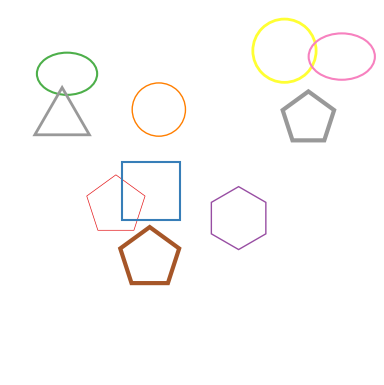[{"shape": "pentagon", "thickness": 0.5, "radius": 0.4, "center": [0.301, 0.466]}, {"shape": "square", "thickness": 1.5, "radius": 0.38, "center": [0.392, 0.505]}, {"shape": "oval", "thickness": 1.5, "radius": 0.39, "center": [0.174, 0.808]}, {"shape": "hexagon", "thickness": 1, "radius": 0.41, "center": [0.62, 0.434]}, {"shape": "circle", "thickness": 1, "radius": 0.35, "center": [0.413, 0.715]}, {"shape": "circle", "thickness": 2, "radius": 0.41, "center": [0.739, 0.868]}, {"shape": "pentagon", "thickness": 3, "radius": 0.4, "center": [0.389, 0.33]}, {"shape": "oval", "thickness": 1.5, "radius": 0.43, "center": [0.888, 0.853]}, {"shape": "pentagon", "thickness": 3, "radius": 0.35, "center": [0.801, 0.692]}, {"shape": "triangle", "thickness": 2, "radius": 0.41, "center": [0.161, 0.691]}]